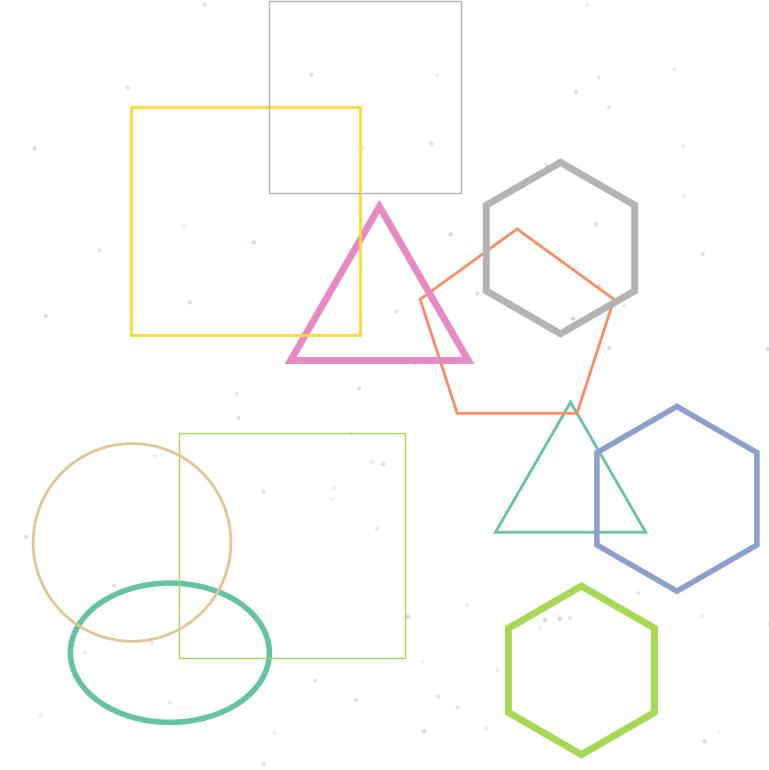[{"shape": "triangle", "thickness": 1, "radius": 0.56, "center": [0.741, 0.365]}, {"shape": "oval", "thickness": 2, "radius": 0.65, "center": [0.221, 0.152]}, {"shape": "pentagon", "thickness": 1, "radius": 0.66, "center": [0.672, 0.57]}, {"shape": "hexagon", "thickness": 2, "radius": 0.6, "center": [0.879, 0.352]}, {"shape": "triangle", "thickness": 2.5, "radius": 0.67, "center": [0.493, 0.598]}, {"shape": "square", "thickness": 0.5, "radius": 0.73, "center": [0.379, 0.292]}, {"shape": "hexagon", "thickness": 2.5, "radius": 0.55, "center": [0.755, 0.129]}, {"shape": "square", "thickness": 1, "radius": 0.74, "center": [0.319, 0.713]}, {"shape": "circle", "thickness": 1, "radius": 0.64, "center": [0.172, 0.296]}, {"shape": "hexagon", "thickness": 2.5, "radius": 0.56, "center": [0.728, 0.678]}, {"shape": "square", "thickness": 0.5, "radius": 0.62, "center": [0.474, 0.874]}]